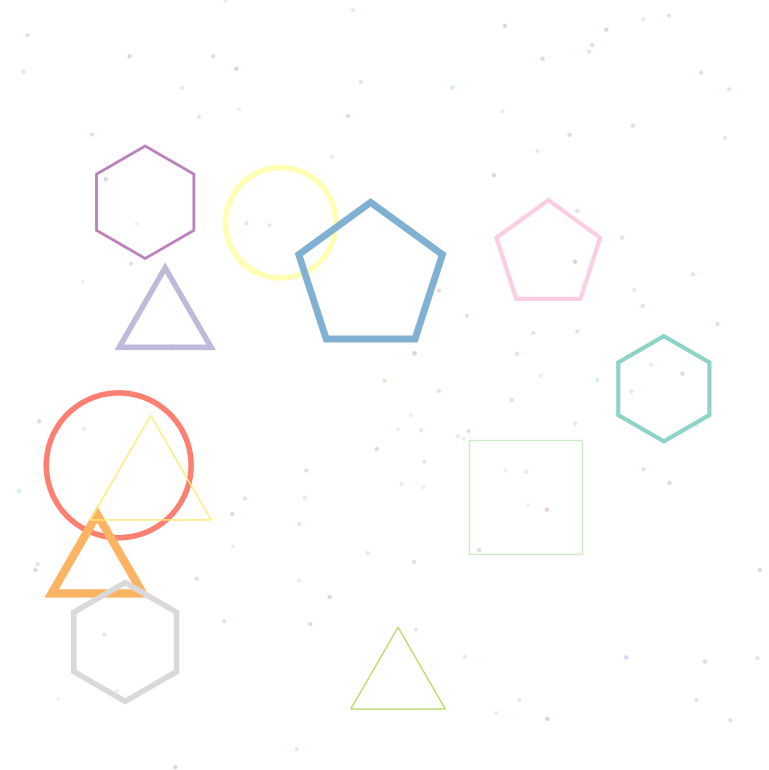[{"shape": "hexagon", "thickness": 1.5, "radius": 0.34, "center": [0.862, 0.495]}, {"shape": "circle", "thickness": 2, "radius": 0.36, "center": [0.365, 0.711]}, {"shape": "triangle", "thickness": 2, "radius": 0.34, "center": [0.214, 0.583]}, {"shape": "circle", "thickness": 2, "radius": 0.47, "center": [0.154, 0.396]}, {"shape": "pentagon", "thickness": 2.5, "radius": 0.49, "center": [0.481, 0.639]}, {"shape": "triangle", "thickness": 3, "radius": 0.34, "center": [0.126, 0.264]}, {"shape": "triangle", "thickness": 0.5, "radius": 0.35, "center": [0.517, 0.115]}, {"shape": "pentagon", "thickness": 1.5, "radius": 0.35, "center": [0.712, 0.669]}, {"shape": "hexagon", "thickness": 2, "radius": 0.39, "center": [0.163, 0.166]}, {"shape": "hexagon", "thickness": 1, "radius": 0.37, "center": [0.189, 0.737]}, {"shape": "square", "thickness": 0.5, "radius": 0.37, "center": [0.682, 0.355]}, {"shape": "triangle", "thickness": 0.5, "radius": 0.45, "center": [0.196, 0.37]}]